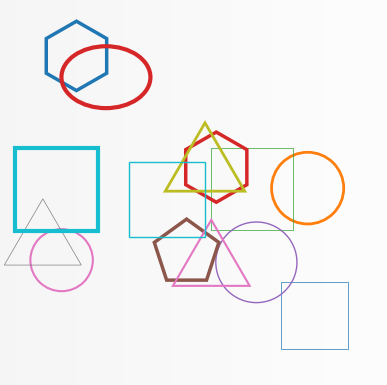[{"shape": "hexagon", "thickness": 2.5, "radius": 0.45, "center": [0.197, 0.855]}, {"shape": "square", "thickness": 0.5, "radius": 0.43, "center": [0.811, 0.181]}, {"shape": "circle", "thickness": 2, "radius": 0.47, "center": [0.794, 0.511]}, {"shape": "square", "thickness": 0.5, "radius": 0.53, "center": [0.651, 0.509]}, {"shape": "oval", "thickness": 3, "radius": 0.57, "center": [0.273, 0.8]}, {"shape": "hexagon", "thickness": 2.5, "radius": 0.46, "center": [0.558, 0.566]}, {"shape": "circle", "thickness": 1, "radius": 0.52, "center": [0.662, 0.319]}, {"shape": "pentagon", "thickness": 2.5, "radius": 0.44, "center": [0.482, 0.343]}, {"shape": "triangle", "thickness": 1.5, "radius": 0.57, "center": [0.545, 0.315]}, {"shape": "circle", "thickness": 1.5, "radius": 0.4, "center": [0.159, 0.324]}, {"shape": "triangle", "thickness": 0.5, "radius": 0.57, "center": [0.11, 0.369]}, {"shape": "triangle", "thickness": 2, "radius": 0.59, "center": [0.529, 0.563]}, {"shape": "square", "thickness": 3, "radius": 0.54, "center": [0.146, 0.507]}, {"shape": "square", "thickness": 1, "radius": 0.49, "center": [0.43, 0.482]}]